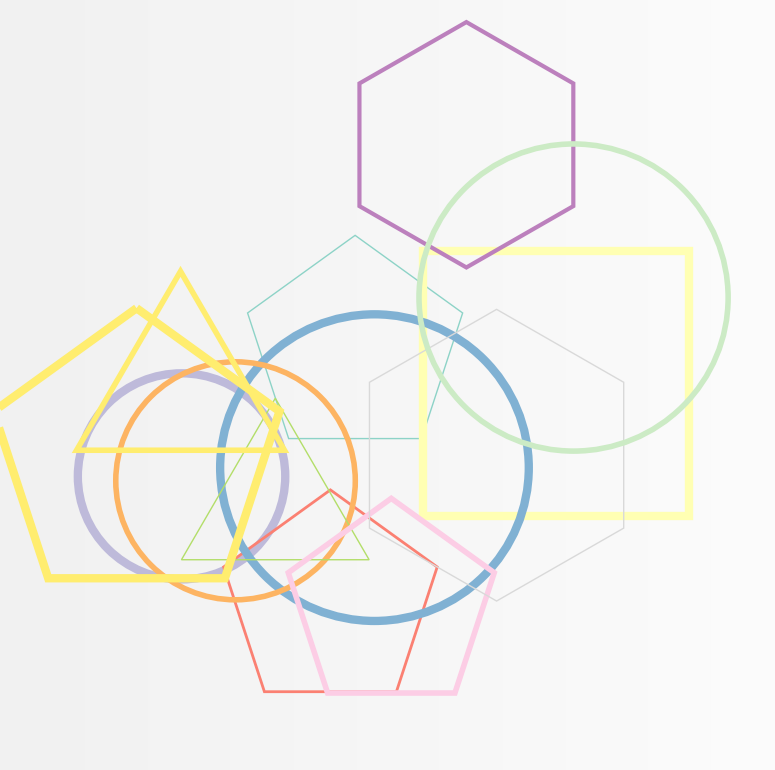[{"shape": "pentagon", "thickness": 0.5, "radius": 0.73, "center": [0.458, 0.548]}, {"shape": "square", "thickness": 3, "radius": 0.86, "center": [0.718, 0.502]}, {"shape": "circle", "thickness": 3, "radius": 0.67, "center": [0.234, 0.381]}, {"shape": "pentagon", "thickness": 1, "radius": 0.72, "center": [0.426, 0.219]}, {"shape": "circle", "thickness": 3, "radius": 1.0, "center": [0.483, 0.393]}, {"shape": "circle", "thickness": 2, "radius": 0.77, "center": [0.304, 0.376]}, {"shape": "triangle", "thickness": 0.5, "radius": 0.7, "center": [0.355, 0.343]}, {"shape": "pentagon", "thickness": 2, "radius": 0.7, "center": [0.505, 0.213]}, {"shape": "hexagon", "thickness": 0.5, "radius": 0.95, "center": [0.641, 0.409]}, {"shape": "hexagon", "thickness": 1.5, "radius": 0.8, "center": [0.602, 0.812]}, {"shape": "circle", "thickness": 2, "radius": 1.0, "center": [0.74, 0.614]}, {"shape": "pentagon", "thickness": 3, "radius": 0.97, "center": [0.176, 0.406]}, {"shape": "triangle", "thickness": 2, "radius": 0.77, "center": [0.233, 0.493]}]